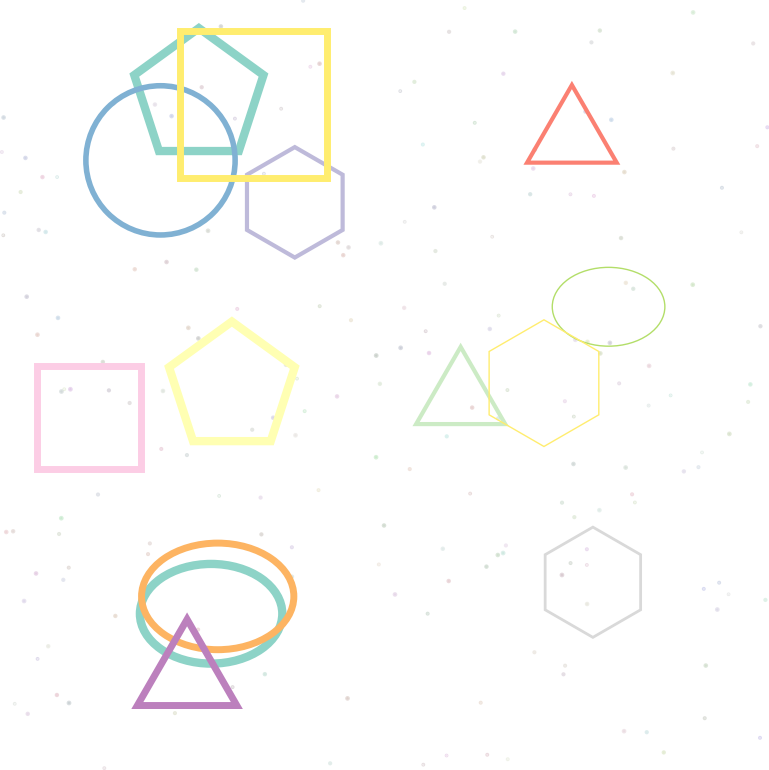[{"shape": "pentagon", "thickness": 3, "radius": 0.44, "center": [0.258, 0.875]}, {"shape": "oval", "thickness": 3, "radius": 0.46, "center": [0.274, 0.203]}, {"shape": "pentagon", "thickness": 3, "radius": 0.43, "center": [0.301, 0.497]}, {"shape": "hexagon", "thickness": 1.5, "radius": 0.36, "center": [0.383, 0.737]}, {"shape": "triangle", "thickness": 1.5, "radius": 0.34, "center": [0.743, 0.822]}, {"shape": "circle", "thickness": 2, "radius": 0.48, "center": [0.208, 0.792]}, {"shape": "oval", "thickness": 2.5, "radius": 0.49, "center": [0.283, 0.225]}, {"shape": "oval", "thickness": 0.5, "radius": 0.37, "center": [0.79, 0.602]}, {"shape": "square", "thickness": 2.5, "radius": 0.34, "center": [0.116, 0.458]}, {"shape": "hexagon", "thickness": 1, "radius": 0.36, "center": [0.77, 0.244]}, {"shape": "triangle", "thickness": 2.5, "radius": 0.37, "center": [0.243, 0.121]}, {"shape": "triangle", "thickness": 1.5, "radius": 0.33, "center": [0.598, 0.483]}, {"shape": "square", "thickness": 2.5, "radius": 0.48, "center": [0.329, 0.865]}, {"shape": "hexagon", "thickness": 0.5, "radius": 0.41, "center": [0.706, 0.502]}]